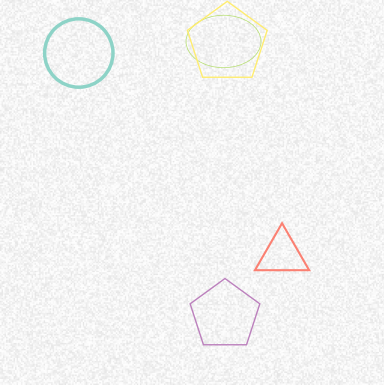[{"shape": "circle", "thickness": 2.5, "radius": 0.44, "center": [0.205, 0.862]}, {"shape": "triangle", "thickness": 1.5, "radius": 0.41, "center": [0.733, 0.339]}, {"shape": "oval", "thickness": 0.5, "radius": 0.49, "center": [0.581, 0.892]}, {"shape": "pentagon", "thickness": 1, "radius": 0.48, "center": [0.584, 0.181]}, {"shape": "pentagon", "thickness": 1, "radius": 0.54, "center": [0.59, 0.888]}]